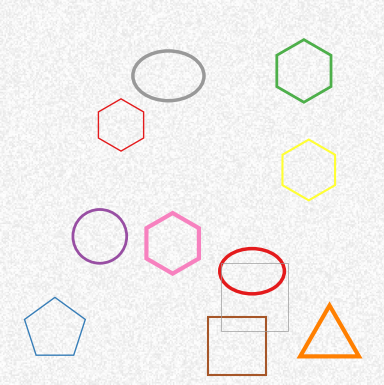[{"shape": "hexagon", "thickness": 1, "radius": 0.34, "center": [0.314, 0.675]}, {"shape": "oval", "thickness": 2.5, "radius": 0.42, "center": [0.655, 0.296]}, {"shape": "pentagon", "thickness": 1, "radius": 0.42, "center": [0.143, 0.145]}, {"shape": "hexagon", "thickness": 2, "radius": 0.41, "center": [0.789, 0.816]}, {"shape": "circle", "thickness": 2, "radius": 0.35, "center": [0.259, 0.386]}, {"shape": "triangle", "thickness": 3, "radius": 0.44, "center": [0.856, 0.118]}, {"shape": "hexagon", "thickness": 1.5, "radius": 0.39, "center": [0.802, 0.559]}, {"shape": "square", "thickness": 1.5, "radius": 0.38, "center": [0.615, 0.101]}, {"shape": "hexagon", "thickness": 3, "radius": 0.39, "center": [0.448, 0.368]}, {"shape": "square", "thickness": 0.5, "radius": 0.44, "center": [0.661, 0.228]}, {"shape": "oval", "thickness": 2.5, "radius": 0.46, "center": [0.437, 0.803]}]